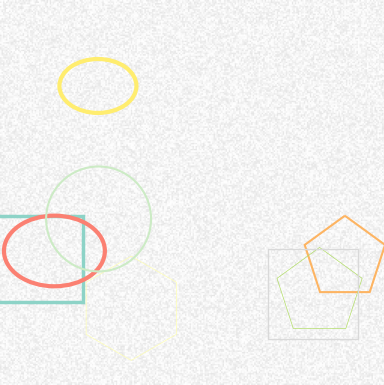[{"shape": "square", "thickness": 2.5, "radius": 0.56, "center": [0.105, 0.328]}, {"shape": "hexagon", "thickness": 0.5, "radius": 0.68, "center": [0.341, 0.199]}, {"shape": "oval", "thickness": 3, "radius": 0.66, "center": [0.141, 0.348]}, {"shape": "pentagon", "thickness": 1.5, "radius": 0.55, "center": [0.896, 0.33]}, {"shape": "pentagon", "thickness": 0.5, "radius": 0.58, "center": [0.83, 0.241]}, {"shape": "square", "thickness": 1, "radius": 0.58, "center": [0.813, 0.236]}, {"shape": "circle", "thickness": 1.5, "radius": 0.68, "center": [0.256, 0.431]}, {"shape": "oval", "thickness": 3, "radius": 0.5, "center": [0.254, 0.777]}]